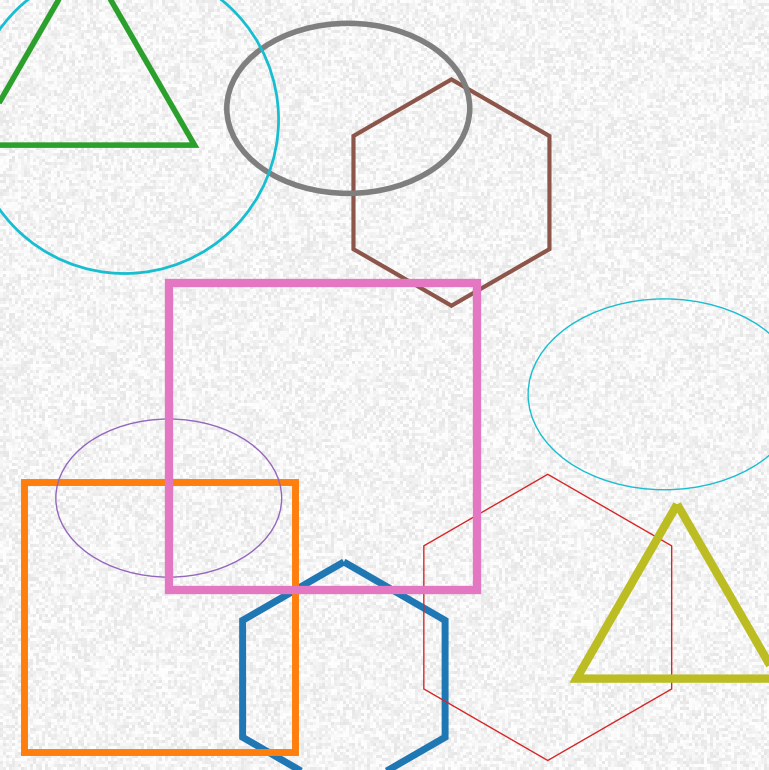[{"shape": "hexagon", "thickness": 2.5, "radius": 0.76, "center": [0.447, 0.118]}, {"shape": "square", "thickness": 2.5, "radius": 0.88, "center": [0.207, 0.199]}, {"shape": "triangle", "thickness": 2, "radius": 0.82, "center": [0.11, 0.894]}, {"shape": "hexagon", "thickness": 0.5, "radius": 0.93, "center": [0.711, 0.198]}, {"shape": "oval", "thickness": 0.5, "radius": 0.73, "center": [0.219, 0.353]}, {"shape": "hexagon", "thickness": 1.5, "radius": 0.73, "center": [0.586, 0.75]}, {"shape": "square", "thickness": 3, "radius": 1.0, "center": [0.42, 0.433]}, {"shape": "oval", "thickness": 2, "radius": 0.79, "center": [0.452, 0.859]}, {"shape": "triangle", "thickness": 3, "radius": 0.75, "center": [0.879, 0.194]}, {"shape": "circle", "thickness": 1, "radius": 1.0, "center": [0.162, 0.845]}, {"shape": "oval", "thickness": 0.5, "radius": 0.89, "center": [0.863, 0.488]}]